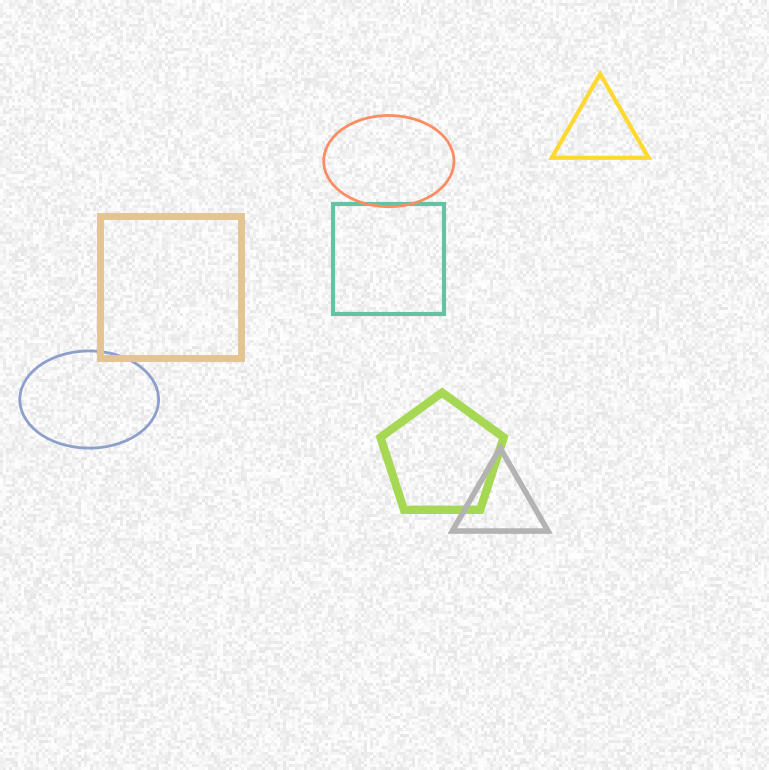[{"shape": "square", "thickness": 1.5, "radius": 0.36, "center": [0.504, 0.664]}, {"shape": "oval", "thickness": 1, "radius": 0.42, "center": [0.505, 0.791]}, {"shape": "oval", "thickness": 1, "radius": 0.45, "center": [0.116, 0.481]}, {"shape": "pentagon", "thickness": 3, "radius": 0.42, "center": [0.574, 0.406]}, {"shape": "triangle", "thickness": 1.5, "radius": 0.36, "center": [0.779, 0.831]}, {"shape": "square", "thickness": 2.5, "radius": 0.46, "center": [0.221, 0.627]}, {"shape": "triangle", "thickness": 2, "radius": 0.36, "center": [0.65, 0.346]}]